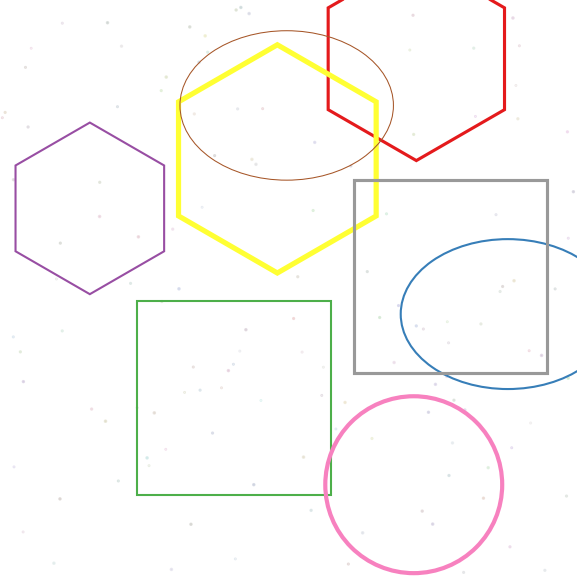[{"shape": "hexagon", "thickness": 1.5, "radius": 0.88, "center": [0.721, 0.897]}, {"shape": "oval", "thickness": 1, "radius": 0.93, "center": [0.879, 0.455]}, {"shape": "square", "thickness": 1, "radius": 0.84, "center": [0.405, 0.31]}, {"shape": "hexagon", "thickness": 1, "radius": 0.74, "center": [0.156, 0.638]}, {"shape": "hexagon", "thickness": 2.5, "radius": 0.99, "center": [0.48, 0.724]}, {"shape": "oval", "thickness": 0.5, "radius": 0.92, "center": [0.496, 0.817]}, {"shape": "circle", "thickness": 2, "radius": 0.77, "center": [0.716, 0.16]}, {"shape": "square", "thickness": 1.5, "radius": 0.84, "center": [0.78, 0.52]}]